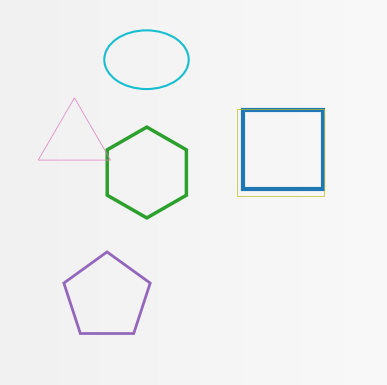[{"shape": "square", "thickness": 3, "radius": 0.51, "center": [0.73, 0.611]}, {"shape": "hexagon", "thickness": 2.5, "radius": 0.59, "center": [0.379, 0.552]}, {"shape": "pentagon", "thickness": 2, "radius": 0.59, "center": [0.276, 0.229]}, {"shape": "triangle", "thickness": 0.5, "radius": 0.54, "center": [0.192, 0.638]}, {"shape": "square", "thickness": 0.5, "radius": 0.56, "center": [0.723, 0.604]}, {"shape": "oval", "thickness": 1.5, "radius": 0.54, "center": [0.378, 0.845]}]